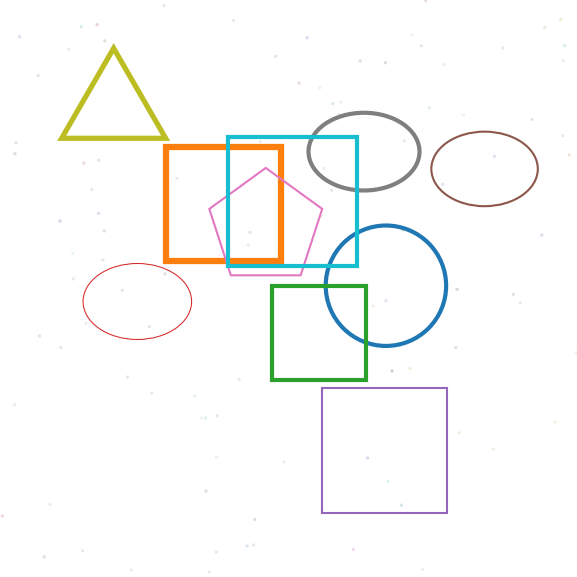[{"shape": "circle", "thickness": 2, "radius": 0.52, "center": [0.668, 0.504]}, {"shape": "square", "thickness": 3, "radius": 0.49, "center": [0.387, 0.647]}, {"shape": "square", "thickness": 2, "radius": 0.41, "center": [0.553, 0.423]}, {"shape": "oval", "thickness": 0.5, "radius": 0.47, "center": [0.238, 0.477]}, {"shape": "square", "thickness": 1, "radius": 0.54, "center": [0.666, 0.219]}, {"shape": "oval", "thickness": 1, "radius": 0.46, "center": [0.839, 0.707]}, {"shape": "pentagon", "thickness": 1, "radius": 0.51, "center": [0.46, 0.606]}, {"shape": "oval", "thickness": 2, "radius": 0.48, "center": [0.63, 0.737]}, {"shape": "triangle", "thickness": 2.5, "radius": 0.52, "center": [0.197, 0.812]}, {"shape": "square", "thickness": 2, "radius": 0.56, "center": [0.507, 0.65]}]